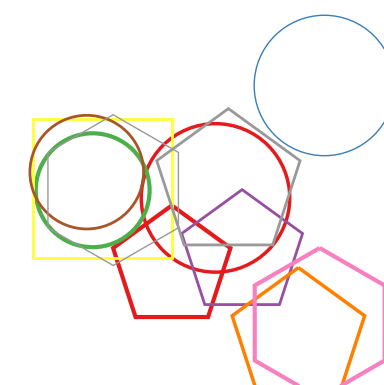[{"shape": "circle", "thickness": 2.5, "radius": 0.96, "center": [0.56, 0.486]}, {"shape": "pentagon", "thickness": 3, "radius": 0.8, "center": [0.446, 0.306]}, {"shape": "circle", "thickness": 1, "radius": 0.91, "center": [0.843, 0.778]}, {"shape": "circle", "thickness": 3, "radius": 0.74, "center": [0.241, 0.506]}, {"shape": "pentagon", "thickness": 2, "radius": 0.83, "center": [0.629, 0.342]}, {"shape": "pentagon", "thickness": 2.5, "radius": 0.9, "center": [0.775, 0.124]}, {"shape": "square", "thickness": 2, "radius": 0.9, "center": [0.266, 0.511]}, {"shape": "circle", "thickness": 2, "radius": 0.74, "center": [0.225, 0.553]}, {"shape": "hexagon", "thickness": 3, "radius": 0.97, "center": [0.83, 0.161]}, {"shape": "pentagon", "thickness": 2, "radius": 0.98, "center": [0.593, 0.522]}, {"shape": "hexagon", "thickness": 1, "radius": 0.98, "center": [0.294, 0.506]}]